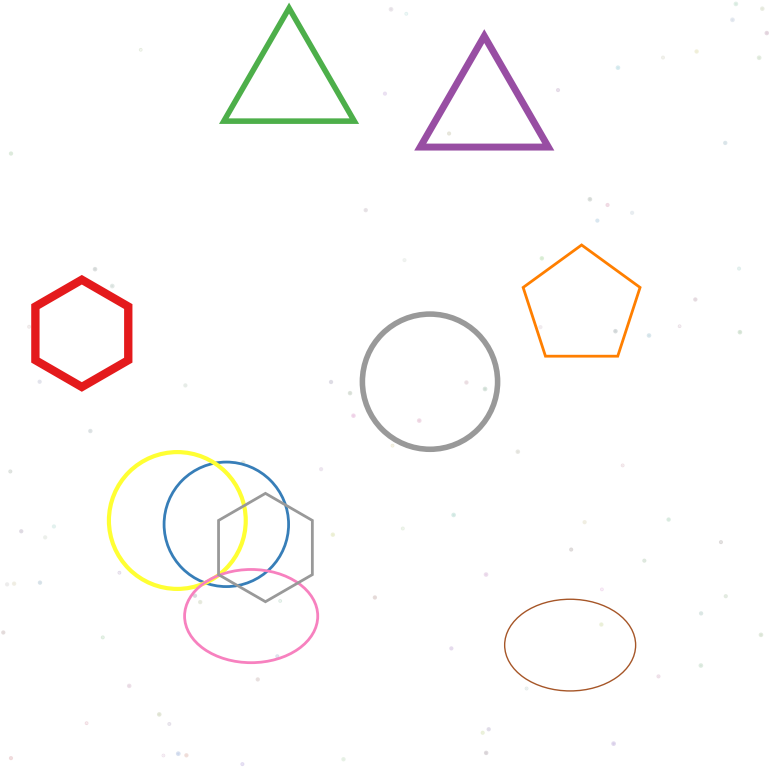[{"shape": "hexagon", "thickness": 3, "radius": 0.35, "center": [0.106, 0.567]}, {"shape": "circle", "thickness": 1, "radius": 0.4, "center": [0.294, 0.319]}, {"shape": "triangle", "thickness": 2, "radius": 0.49, "center": [0.375, 0.892]}, {"shape": "triangle", "thickness": 2.5, "radius": 0.48, "center": [0.629, 0.857]}, {"shape": "pentagon", "thickness": 1, "radius": 0.4, "center": [0.755, 0.602]}, {"shape": "circle", "thickness": 1.5, "radius": 0.44, "center": [0.23, 0.324]}, {"shape": "oval", "thickness": 0.5, "radius": 0.43, "center": [0.74, 0.162]}, {"shape": "oval", "thickness": 1, "radius": 0.43, "center": [0.326, 0.2]}, {"shape": "hexagon", "thickness": 1, "radius": 0.35, "center": [0.345, 0.289]}, {"shape": "circle", "thickness": 2, "radius": 0.44, "center": [0.558, 0.504]}]